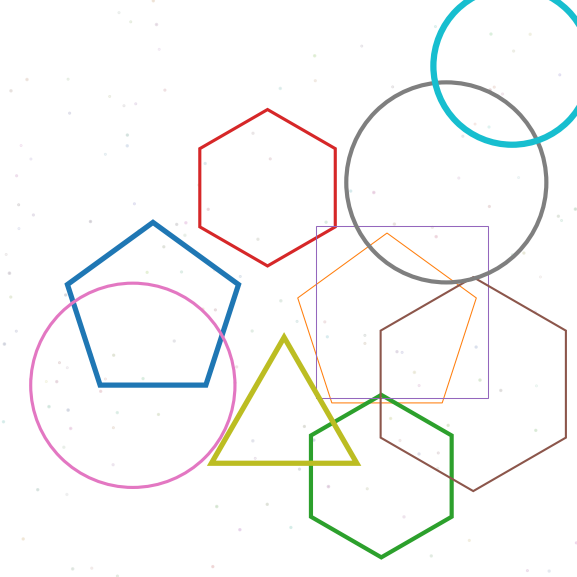[{"shape": "pentagon", "thickness": 2.5, "radius": 0.78, "center": [0.265, 0.458]}, {"shape": "pentagon", "thickness": 0.5, "radius": 0.81, "center": [0.67, 0.433]}, {"shape": "hexagon", "thickness": 2, "radius": 0.7, "center": [0.66, 0.175]}, {"shape": "hexagon", "thickness": 1.5, "radius": 0.68, "center": [0.463, 0.674]}, {"shape": "square", "thickness": 0.5, "radius": 0.75, "center": [0.696, 0.459]}, {"shape": "hexagon", "thickness": 1, "radius": 0.93, "center": [0.82, 0.334]}, {"shape": "circle", "thickness": 1.5, "radius": 0.88, "center": [0.23, 0.332]}, {"shape": "circle", "thickness": 2, "radius": 0.87, "center": [0.773, 0.683]}, {"shape": "triangle", "thickness": 2.5, "radius": 0.73, "center": [0.492, 0.27]}, {"shape": "circle", "thickness": 3, "radius": 0.68, "center": [0.887, 0.885]}]